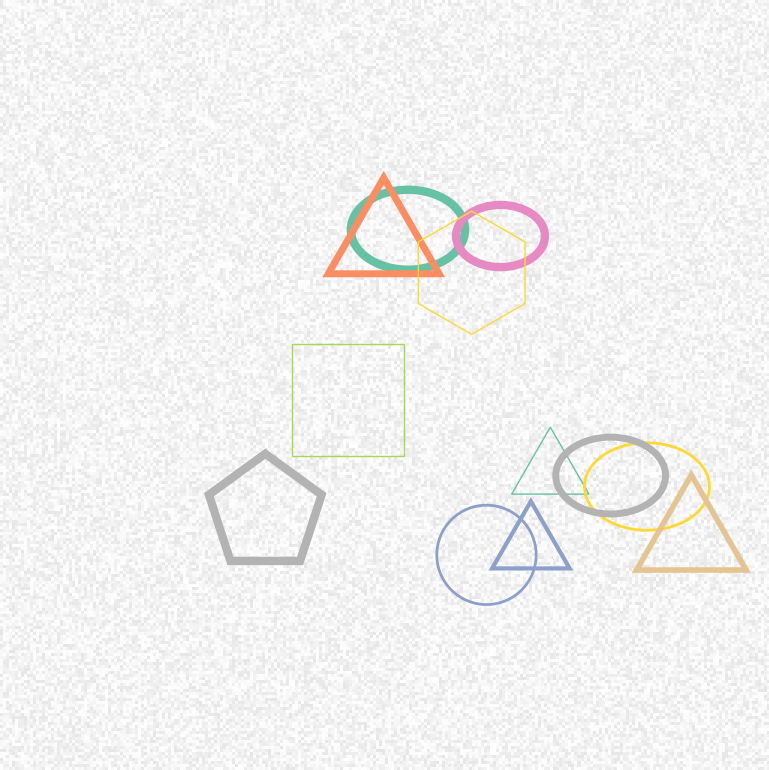[{"shape": "triangle", "thickness": 0.5, "radius": 0.29, "center": [0.715, 0.387]}, {"shape": "oval", "thickness": 3, "radius": 0.37, "center": [0.53, 0.702]}, {"shape": "triangle", "thickness": 2.5, "radius": 0.42, "center": [0.498, 0.686]}, {"shape": "circle", "thickness": 1, "radius": 0.32, "center": [0.632, 0.279]}, {"shape": "triangle", "thickness": 1.5, "radius": 0.29, "center": [0.689, 0.291]}, {"shape": "oval", "thickness": 3, "radius": 0.29, "center": [0.65, 0.693]}, {"shape": "square", "thickness": 0.5, "radius": 0.36, "center": [0.452, 0.48]}, {"shape": "oval", "thickness": 1, "radius": 0.41, "center": [0.84, 0.368]}, {"shape": "hexagon", "thickness": 0.5, "radius": 0.4, "center": [0.613, 0.646]}, {"shape": "triangle", "thickness": 2, "radius": 0.41, "center": [0.898, 0.301]}, {"shape": "pentagon", "thickness": 3, "radius": 0.38, "center": [0.344, 0.334]}, {"shape": "oval", "thickness": 2.5, "radius": 0.36, "center": [0.793, 0.382]}]